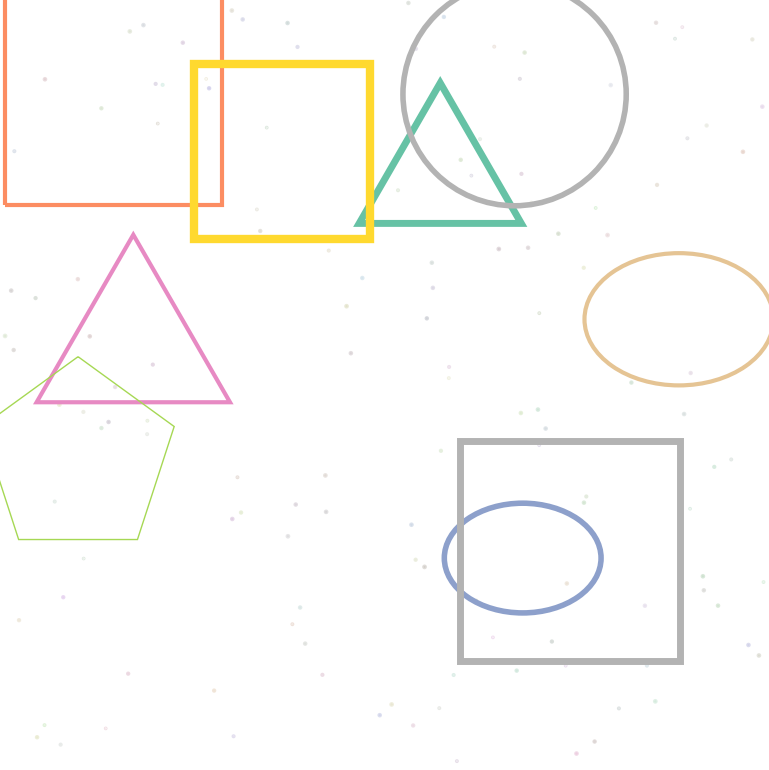[{"shape": "triangle", "thickness": 2.5, "radius": 0.61, "center": [0.572, 0.771]}, {"shape": "square", "thickness": 1.5, "radius": 0.71, "center": [0.147, 0.874]}, {"shape": "oval", "thickness": 2, "radius": 0.51, "center": [0.679, 0.275]}, {"shape": "triangle", "thickness": 1.5, "radius": 0.72, "center": [0.173, 0.55]}, {"shape": "pentagon", "thickness": 0.5, "radius": 0.66, "center": [0.101, 0.406]}, {"shape": "square", "thickness": 3, "radius": 0.57, "center": [0.366, 0.803]}, {"shape": "oval", "thickness": 1.5, "radius": 0.61, "center": [0.882, 0.585]}, {"shape": "square", "thickness": 2.5, "radius": 0.72, "center": [0.74, 0.285]}, {"shape": "circle", "thickness": 2, "radius": 0.72, "center": [0.668, 0.878]}]